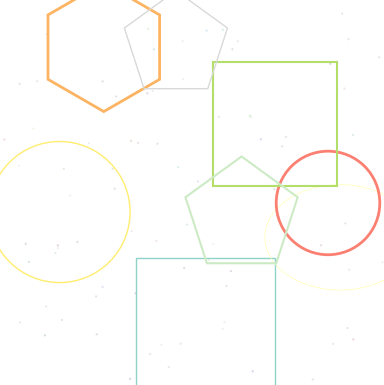[{"shape": "square", "thickness": 1, "radius": 0.91, "center": [0.534, 0.15]}, {"shape": "oval", "thickness": 0.5, "radius": 0.98, "center": [0.883, 0.383]}, {"shape": "circle", "thickness": 2, "radius": 0.67, "center": [0.852, 0.473]}, {"shape": "hexagon", "thickness": 2, "radius": 0.84, "center": [0.27, 0.878]}, {"shape": "square", "thickness": 1.5, "radius": 0.81, "center": [0.715, 0.678]}, {"shape": "pentagon", "thickness": 1, "radius": 0.7, "center": [0.457, 0.884]}, {"shape": "pentagon", "thickness": 1.5, "radius": 0.77, "center": [0.627, 0.44]}, {"shape": "circle", "thickness": 1, "radius": 0.92, "center": [0.155, 0.449]}]